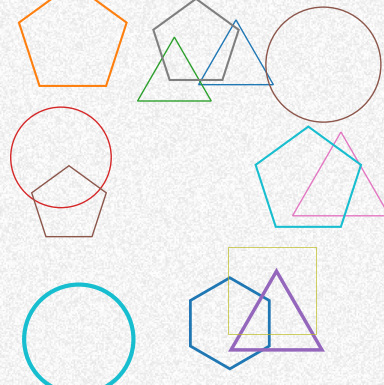[{"shape": "triangle", "thickness": 1, "radius": 0.56, "center": [0.613, 0.836]}, {"shape": "hexagon", "thickness": 2, "radius": 0.59, "center": [0.597, 0.16]}, {"shape": "pentagon", "thickness": 1.5, "radius": 0.74, "center": [0.189, 0.896]}, {"shape": "triangle", "thickness": 1, "radius": 0.55, "center": [0.453, 0.793]}, {"shape": "circle", "thickness": 1, "radius": 0.65, "center": [0.158, 0.591]}, {"shape": "triangle", "thickness": 2.5, "radius": 0.68, "center": [0.718, 0.159]}, {"shape": "circle", "thickness": 1, "radius": 0.75, "center": [0.84, 0.832]}, {"shape": "pentagon", "thickness": 1, "radius": 0.51, "center": [0.179, 0.468]}, {"shape": "triangle", "thickness": 1, "radius": 0.73, "center": [0.886, 0.512]}, {"shape": "pentagon", "thickness": 1.5, "radius": 0.58, "center": [0.509, 0.887]}, {"shape": "square", "thickness": 0.5, "radius": 0.57, "center": [0.706, 0.245]}, {"shape": "pentagon", "thickness": 1.5, "radius": 0.72, "center": [0.801, 0.527]}, {"shape": "circle", "thickness": 3, "radius": 0.71, "center": [0.205, 0.119]}]